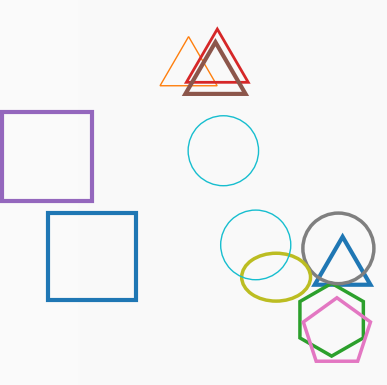[{"shape": "triangle", "thickness": 3, "radius": 0.42, "center": [0.884, 0.302]}, {"shape": "square", "thickness": 3, "radius": 0.57, "center": [0.237, 0.334]}, {"shape": "triangle", "thickness": 1, "radius": 0.43, "center": [0.487, 0.82]}, {"shape": "hexagon", "thickness": 2.5, "radius": 0.47, "center": [0.856, 0.17]}, {"shape": "triangle", "thickness": 2, "radius": 0.46, "center": [0.561, 0.832]}, {"shape": "square", "thickness": 3, "radius": 0.58, "center": [0.122, 0.594]}, {"shape": "triangle", "thickness": 3, "radius": 0.45, "center": [0.556, 0.801]}, {"shape": "pentagon", "thickness": 2.5, "radius": 0.46, "center": [0.869, 0.135]}, {"shape": "circle", "thickness": 2.5, "radius": 0.46, "center": [0.873, 0.355]}, {"shape": "oval", "thickness": 2.5, "radius": 0.44, "center": [0.713, 0.28]}, {"shape": "circle", "thickness": 1, "radius": 0.45, "center": [0.66, 0.364]}, {"shape": "circle", "thickness": 1, "radius": 0.45, "center": [0.576, 0.608]}]